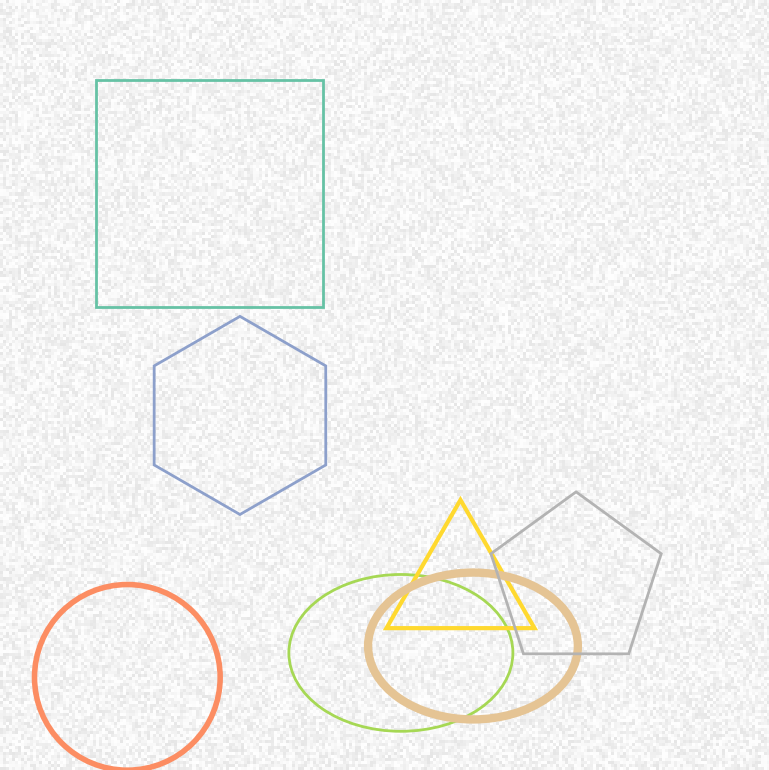[{"shape": "square", "thickness": 1, "radius": 0.74, "center": [0.272, 0.749]}, {"shape": "circle", "thickness": 2, "radius": 0.6, "center": [0.165, 0.12]}, {"shape": "hexagon", "thickness": 1, "radius": 0.64, "center": [0.312, 0.46]}, {"shape": "oval", "thickness": 1, "radius": 0.73, "center": [0.521, 0.152]}, {"shape": "triangle", "thickness": 1.5, "radius": 0.56, "center": [0.598, 0.24]}, {"shape": "oval", "thickness": 3, "radius": 0.68, "center": [0.614, 0.161]}, {"shape": "pentagon", "thickness": 1, "radius": 0.58, "center": [0.748, 0.245]}]